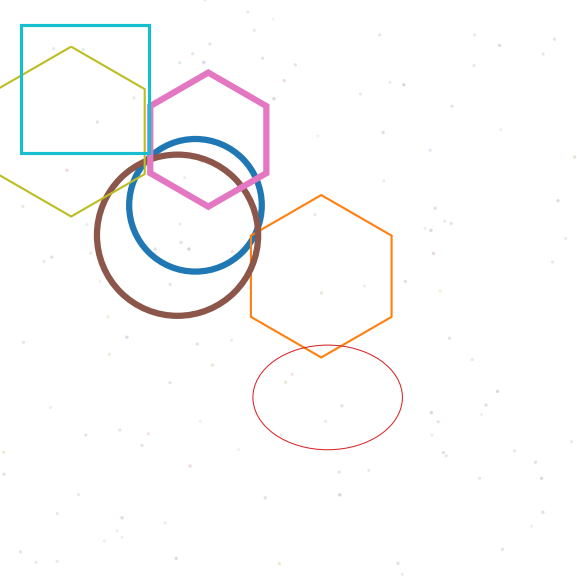[{"shape": "circle", "thickness": 3, "radius": 0.57, "center": [0.338, 0.644]}, {"shape": "hexagon", "thickness": 1, "radius": 0.7, "center": [0.556, 0.521]}, {"shape": "oval", "thickness": 0.5, "radius": 0.65, "center": [0.567, 0.311]}, {"shape": "circle", "thickness": 3, "radius": 0.7, "center": [0.307, 0.592]}, {"shape": "hexagon", "thickness": 3, "radius": 0.58, "center": [0.361, 0.757]}, {"shape": "hexagon", "thickness": 1, "radius": 0.74, "center": [0.123, 0.771]}, {"shape": "square", "thickness": 1.5, "radius": 0.55, "center": [0.147, 0.845]}]